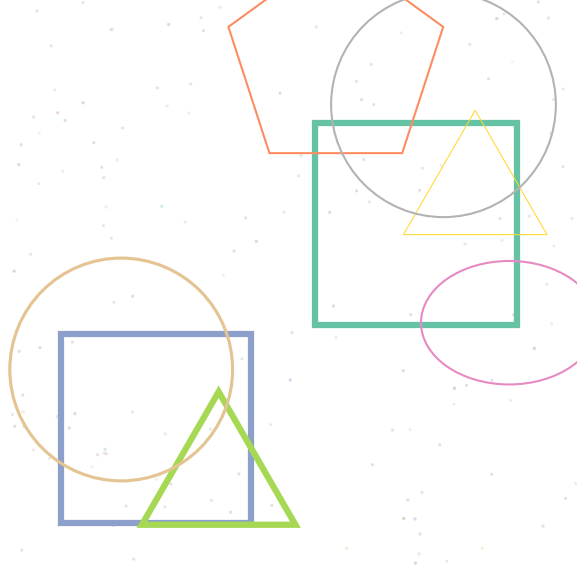[{"shape": "square", "thickness": 3, "radius": 0.87, "center": [0.72, 0.612]}, {"shape": "pentagon", "thickness": 1, "radius": 0.98, "center": [0.582, 0.892]}, {"shape": "square", "thickness": 3, "radius": 0.82, "center": [0.27, 0.258]}, {"shape": "oval", "thickness": 1, "radius": 0.76, "center": [0.882, 0.44]}, {"shape": "triangle", "thickness": 3, "radius": 0.77, "center": [0.379, 0.167]}, {"shape": "triangle", "thickness": 0.5, "radius": 0.72, "center": [0.823, 0.665]}, {"shape": "circle", "thickness": 1.5, "radius": 0.96, "center": [0.21, 0.359]}, {"shape": "circle", "thickness": 1, "radius": 0.97, "center": [0.768, 0.818]}]